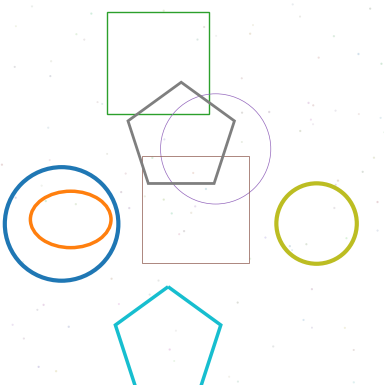[{"shape": "circle", "thickness": 3, "radius": 0.74, "center": [0.16, 0.418]}, {"shape": "oval", "thickness": 2.5, "radius": 0.52, "center": [0.184, 0.43]}, {"shape": "square", "thickness": 1, "radius": 0.66, "center": [0.411, 0.836]}, {"shape": "circle", "thickness": 0.5, "radius": 0.72, "center": [0.56, 0.613]}, {"shape": "square", "thickness": 0.5, "radius": 0.69, "center": [0.509, 0.455]}, {"shape": "pentagon", "thickness": 2, "radius": 0.73, "center": [0.471, 0.641]}, {"shape": "circle", "thickness": 3, "radius": 0.52, "center": [0.822, 0.419]}, {"shape": "pentagon", "thickness": 2.5, "radius": 0.72, "center": [0.437, 0.111]}]